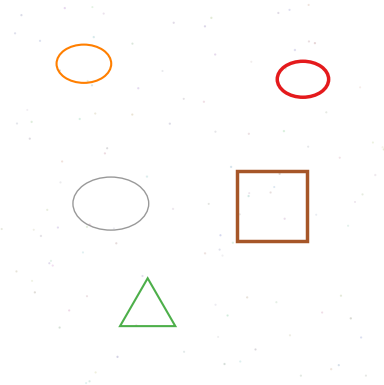[{"shape": "oval", "thickness": 2.5, "radius": 0.33, "center": [0.787, 0.794]}, {"shape": "triangle", "thickness": 1.5, "radius": 0.41, "center": [0.384, 0.194]}, {"shape": "oval", "thickness": 1.5, "radius": 0.36, "center": [0.218, 0.834]}, {"shape": "square", "thickness": 2.5, "radius": 0.45, "center": [0.706, 0.464]}, {"shape": "oval", "thickness": 1, "radius": 0.49, "center": [0.288, 0.471]}]